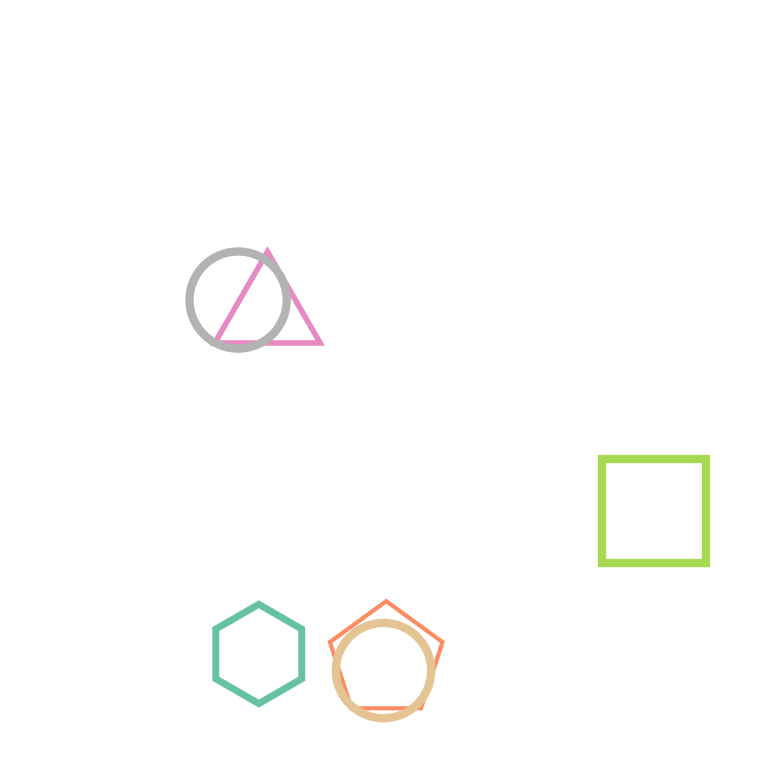[{"shape": "hexagon", "thickness": 2.5, "radius": 0.32, "center": [0.336, 0.151]}, {"shape": "pentagon", "thickness": 1.5, "radius": 0.38, "center": [0.502, 0.142]}, {"shape": "triangle", "thickness": 2, "radius": 0.4, "center": [0.347, 0.594]}, {"shape": "square", "thickness": 3, "radius": 0.34, "center": [0.85, 0.336]}, {"shape": "circle", "thickness": 3, "radius": 0.31, "center": [0.498, 0.129]}, {"shape": "circle", "thickness": 3, "radius": 0.32, "center": [0.309, 0.61]}]